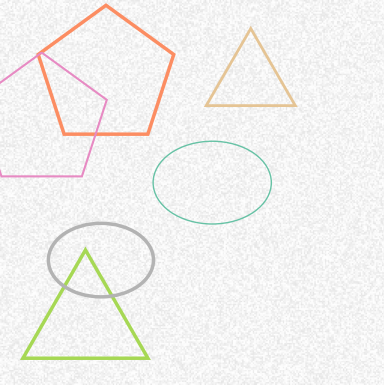[{"shape": "oval", "thickness": 1, "radius": 0.77, "center": [0.551, 0.526]}, {"shape": "pentagon", "thickness": 2.5, "radius": 0.93, "center": [0.275, 0.801]}, {"shape": "pentagon", "thickness": 1.5, "radius": 0.89, "center": [0.108, 0.686]}, {"shape": "triangle", "thickness": 2.5, "radius": 0.94, "center": [0.222, 0.163]}, {"shape": "triangle", "thickness": 2, "radius": 0.67, "center": [0.651, 0.792]}, {"shape": "oval", "thickness": 2.5, "radius": 0.68, "center": [0.262, 0.324]}]